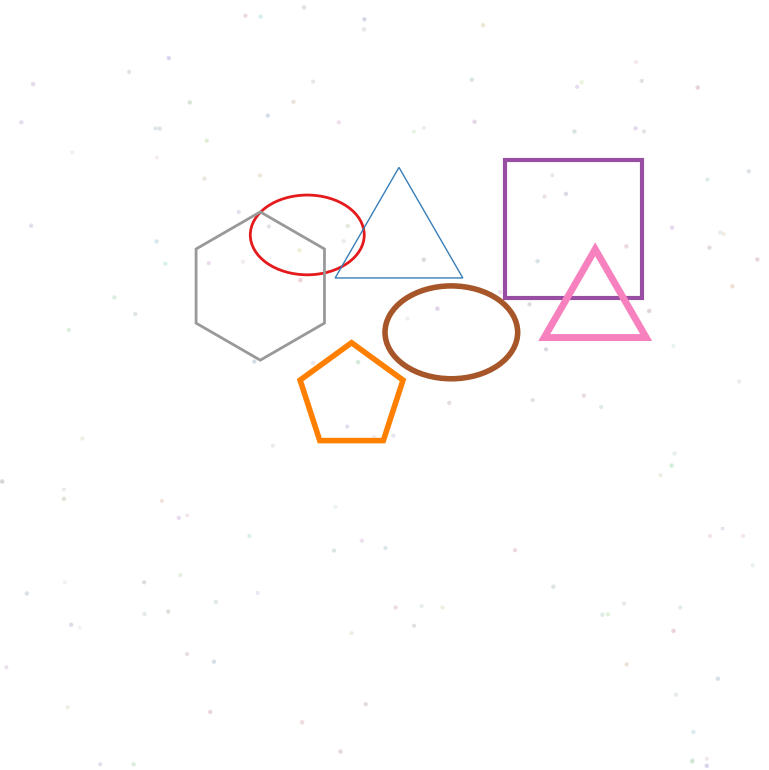[{"shape": "oval", "thickness": 1, "radius": 0.37, "center": [0.399, 0.695]}, {"shape": "triangle", "thickness": 0.5, "radius": 0.48, "center": [0.518, 0.687]}, {"shape": "square", "thickness": 1.5, "radius": 0.45, "center": [0.745, 0.703]}, {"shape": "pentagon", "thickness": 2, "radius": 0.35, "center": [0.457, 0.485]}, {"shape": "oval", "thickness": 2, "radius": 0.43, "center": [0.586, 0.568]}, {"shape": "triangle", "thickness": 2.5, "radius": 0.38, "center": [0.773, 0.6]}, {"shape": "hexagon", "thickness": 1, "radius": 0.48, "center": [0.338, 0.629]}]